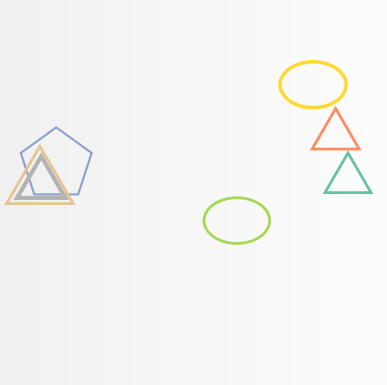[{"shape": "triangle", "thickness": 2, "radius": 0.34, "center": [0.898, 0.534]}, {"shape": "triangle", "thickness": 2, "radius": 0.35, "center": [0.866, 0.648]}, {"shape": "pentagon", "thickness": 1.5, "radius": 0.48, "center": [0.145, 0.573]}, {"shape": "oval", "thickness": 2, "radius": 0.42, "center": [0.611, 0.427]}, {"shape": "oval", "thickness": 2.5, "radius": 0.43, "center": [0.808, 0.78]}, {"shape": "triangle", "thickness": 2, "radius": 0.5, "center": [0.103, 0.521]}, {"shape": "triangle", "thickness": 3, "radius": 0.36, "center": [0.106, 0.522]}]